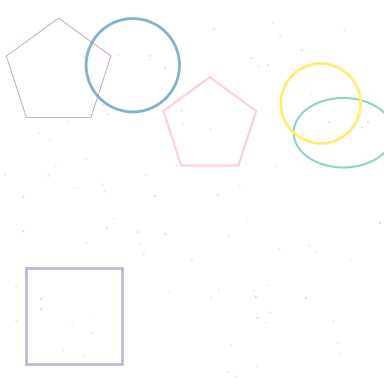[{"shape": "oval", "thickness": 1.5, "radius": 0.65, "center": [0.892, 0.655]}, {"shape": "square", "thickness": 2, "radius": 0.62, "center": [0.192, 0.179]}, {"shape": "circle", "thickness": 2, "radius": 0.61, "center": [0.345, 0.831]}, {"shape": "pentagon", "thickness": 1.5, "radius": 0.63, "center": [0.545, 0.673]}, {"shape": "pentagon", "thickness": 0.5, "radius": 0.71, "center": [0.152, 0.81]}, {"shape": "circle", "thickness": 2, "radius": 0.52, "center": [0.833, 0.731]}]